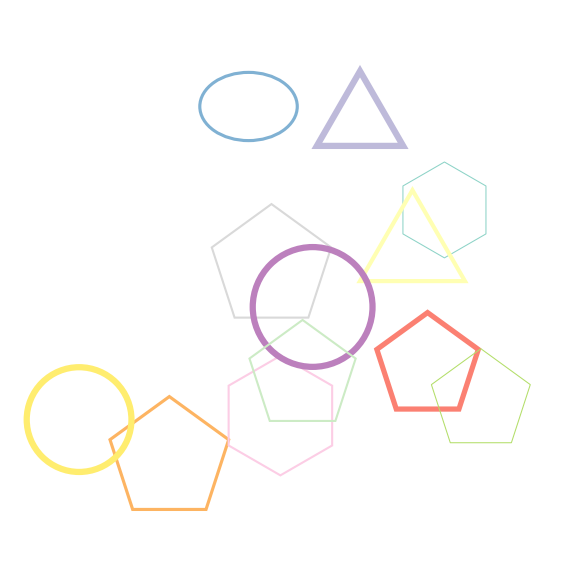[{"shape": "hexagon", "thickness": 0.5, "radius": 0.42, "center": [0.77, 0.636]}, {"shape": "triangle", "thickness": 2, "radius": 0.53, "center": [0.714, 0.565]}, {"shape": "triangle", "thickness": 3, "radius": 0.43, "center": [0.623, 0.79]}, {"shape": "pentagon", "thickness": 2.5, "radius": 0.46, "center": [0.74, 0.366]}, {"shape": "oval", "thickness": 1.5, "radius": 0.42, "center": [0.43, 0.815]}, {"shape": "pentagon", "thickness": 1.5, "radius": 0.54, "center": [0.293, 0.204]}, {"shape": "pentagon", "thickness": 0.5, "radius": 0.45, "center": [0.833, 0.305]}, {"shape": "hexagon", "thickness": 1, "radius": 0.52, "center": [0.486, 0.28]}, {"shape": "pentagon", "thickness": 1, "radius": 0.54, "center": [0.47, 0.537]}, {"shape": "circle", "thickness": 3, "radius": 0.52, "center": [0.541, 0.468]}, {"shape": "pentagon", "thickness": 1, "radius": 0.48, "center": [0.524, 0.348]}, {"shape": "circle", "thickness": 3, "radius": 0.45, "center": [0.137, 0.273]}]